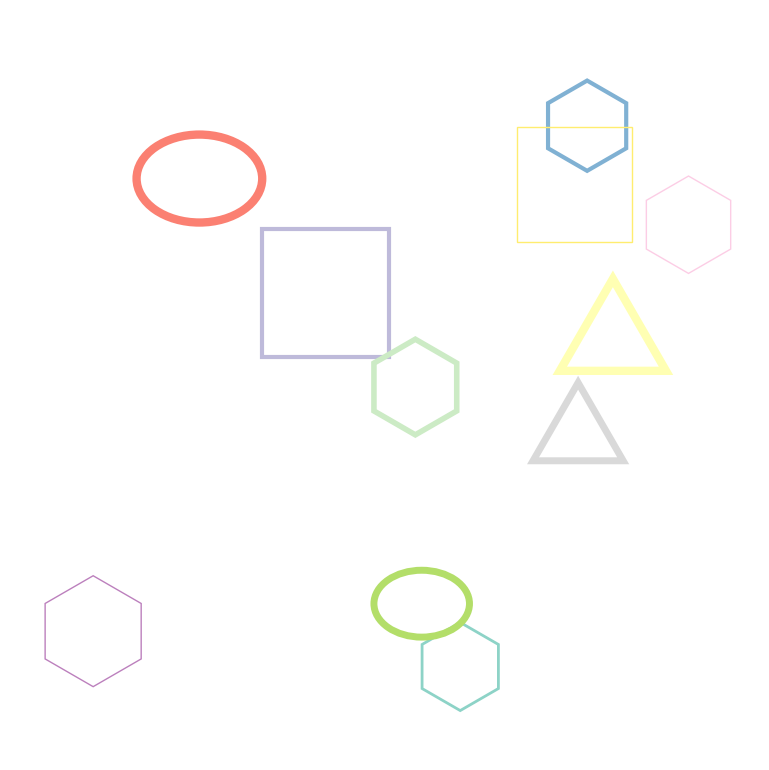[{"shape": "hexagon", "thickness": 1, "radius": 0.29, "center": [0.598, 0.134]}, {"shape": "triangle", "thickness": 3, "radius": 0.4, "center": [0.796, 0.558]}, {"shape": "square", "thickness": 1.5, "radius": 0.41, "center": [0.422, 0.62]}, {"shape": "oval", "thickness": 3, "radius": 0.41, "center": [0.259, 0.768]}, {"shape": "hexagon", "thickness": 1.5, "radius": 0.29, "center": [0.762, 0.837]}, {"shape": "oval", "thickness": 2.5, "radius": 0.31, "center": [0.548, 0.216]}, {"shape": "hexagon", "thickness": 0.5, "radius": 0.32, "center": [0.894, 0.708]}, {"shape": "triangle", "thickness": 2.5, "radius": 0.34, "center": [0.751, 0.435]}, {"shape": "hexagon", "thickness": 0.5, "radius": 0.36, "center": [0.121, 0.18]}, {"shape": "hexagon", "thickness": 2, "radius": 0.31, "center": [0.539, 0.497]}, {"shape": "square", "thickness": 0.5, "radius": 0.37, "center": [0.746, 0.76]}]